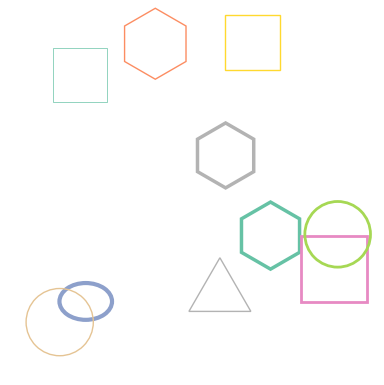[{"shape": "square", "thickness": 0.5, "radius": 0.35, "center": [0.208, 0.805]}, {"shape": "hexagon", "thickness": 2.5, "radius": 0.44, "center": [0.703, 0.388]}, {"shape": "hexagon", "thickness": 1, "radius": 0.46, "center": [0.403, 0.886]}, {"shape": "oval", "thickness": 3, "radius": 0.34, "center": [0.223, 0.217]}, {"shape": "square", "thickness": 2, "radius": 0.43, "center": [0.867, 0.302]}, {"shape": "circle", "thickness": 2, "radius": 0.43, "center": [0.877, 0.391]}, {"shape": "square", "thickness": 1, "radius": 0.35, "center": [0.656, 0.889]}, {"shape": "circle", "thickness": 1, "radius": 0.44, "center": [0.155, 0.163]}, {"shape": "triangle", "thickness": 1, "radius": 0.46, "center": [0.571, 0.238]}, {"shape": "hexagon", "thickness": 2.5, "radius": 0.42, "center": [0.586, 0.596]}]